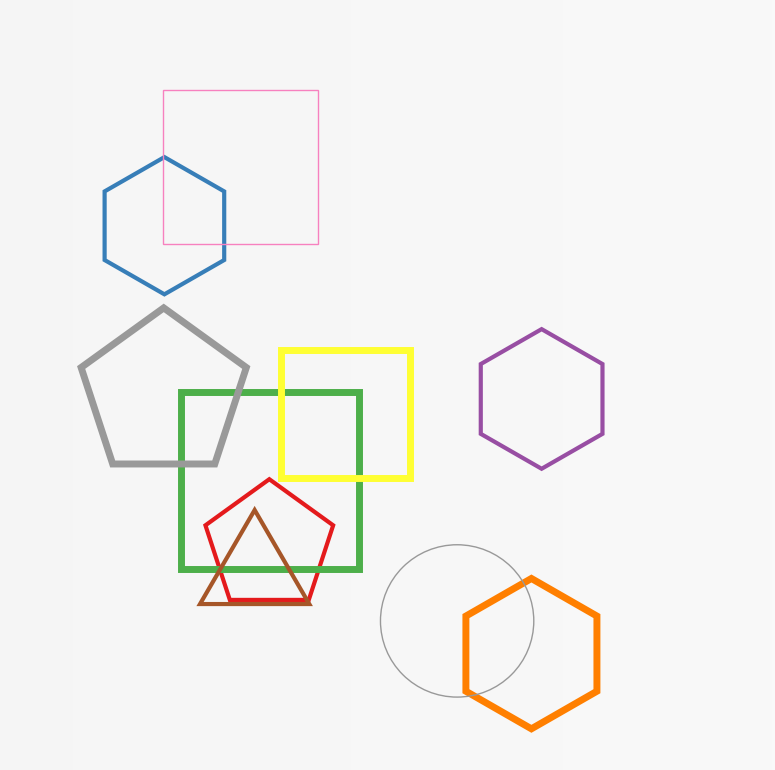[{"shape": "pentagon", "thickness": 1.5, "radius": 0.43, "center": [0.347, 0.291]}, {"shape": "hexagon", "thickness": 1.5, "radius": 0.45, "center": [0.212, 0.707]}, {"shape": "square", "thickness": 2.5, "radius": 0.57, "center": [0.349, 0.376]}, {"shape": "hexagon", "thickness": 1.5, "radius": 0.45, "center": [0.699, 0.482]}, {"shape": "hexagon", "thickness": 2.5, "radius": 0.49, "center": [0.686, 0.151]}, {"shape": "square", "thickness": 2.5, "radius": 0.42, "center": [0.445, 0.462]}, {"shape": "triangle", "thickness": 1.5, "radius": 0.41, "center": [0.329, 0.256]}, {"shape": "square", "thickness": 0.5, "radius": 0.5, "center": [0.31, 0.783]}, {"shape": "circle", "thickness": 0.5, "radius": 0.49, "center": [0.59, 0.194]}, {"shape": "pentagon", "thickness": 2.5, "radius": 0.56, "center": [0.211, 0.488]}]